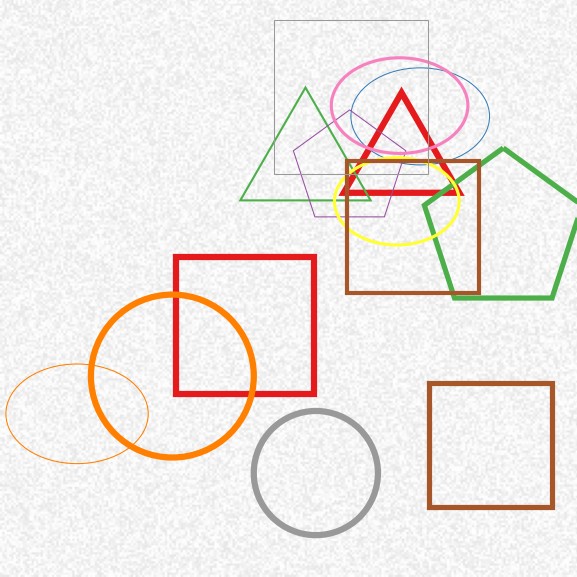[{"shape": "square", "thickness": 3, "radius": 0.59, "center": [0.425, 0.436]}, {"shape": "triangle", "thickness": 3, "radius": 0.58, "center": [0.695, 0.723]}, {"shape": "oval", "thickness": 0.5, "radius": 0.6, "center": [0.728, 0.798]}, {"shape": "triangle", "thickness": 1, "radius": 0.65, "center": [0.529, 0.717]}, {"shape": "pentagon", "thickness": 2.5, "radius": 0.72, "center": [0.871, 0.599]}, {"shape": "pentagon", "thickness": 0.5, "radius": 0.51, "center": [0.605, 0.706]}, {"shape": "oval", "thickness": 0.5, "radius": 0.62, "center": [0.133, 0.283]}, {"shape": "circle", "thickness": 3, "radius": 0.71, "center": [0.298, 0.348]}, {"shape": "oval", "thickness": 1.5, "radius": 0.54, "center": [0.687, 0.65]}, {"shape": "square", "thickness": 2.5, "radius": 0.53, "center": [0.849, 0.229]}, {"shape": "square", "thickness": 2, "radius": 0.57, "center": [0.715, 0.606]}, {"shape": "oval", "thickness": 1.5, "radius": 0.59, "center": [0.692, 0.816]}, {"shape": "square", "thickness": 0.5, "radius": 0.67, "center": [0.608, 0.831]}, {"shape": "circle", "thickness": 3, "radius": 0.54, "center": [0.547, 0.18]}]